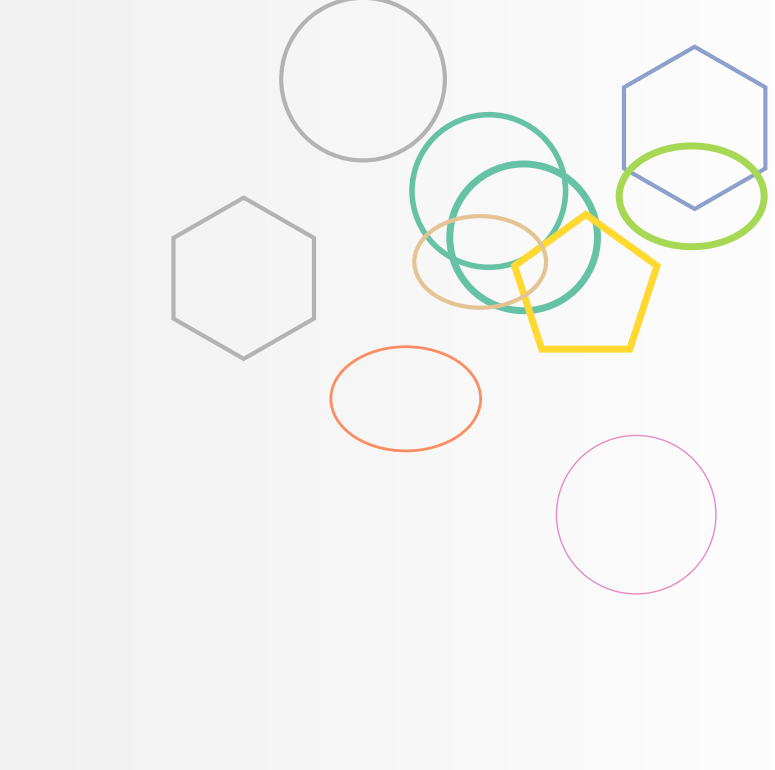[{"shape": "circle", "thickness": 2, "radius": 0.5, "center": [0.631, 0.752]}, {"shape": "circle", "thickness": 2.5, "radius": 0.48, "center": [0.676, 0.692]}, {"shape": "oval", "thickness": 1, "radius": 0.48, "center": [0.524, 0.482]}, {"shape": "hexagon", "thickness": 1.5, "radius": 0.53, "center": [0.896, 0.834]}, {"shape": "circle", "thickness": 0.5, "radius": 0.51, "center": [0.821, 0.332]}, {"shape": "oval", "thickness": 2.5, "radius": 0.47, "center": [0.892, 0.745]}, {"shape": "pentagon", "thickness": 2.5, "radius": 0.48, "center": [0.756, 0.625]}, {"shape": "oval", "thickness": 1.5, "radius": 0.42, "center": [0.62, 0.66]}, {"shape": "circle", "thickness": 1.5, "radius": 0.53, "center": [0.468, 0.897]}, {"shape": "hexagon", "thickness": 1.5, "radius": 0.52, "center": [0.314, 0.639]}]